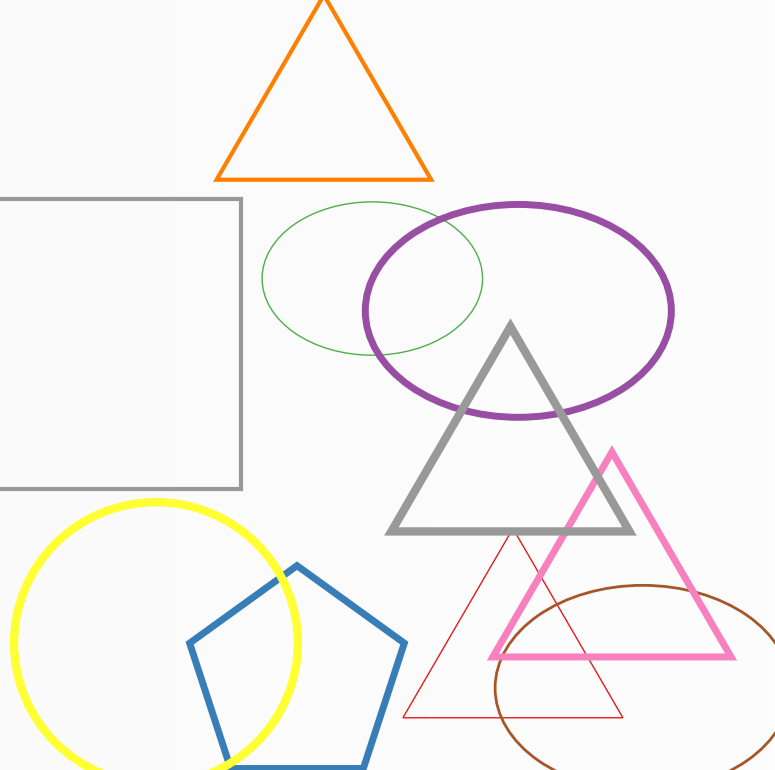[{"shape": "triangle", "thickness": 0.5, "radius": 0.82, "center": [0.662, 0.15]}, {"shape": "pentagon", "thickness": 2.5, "radius": 0.73, "center": [0.383, 0.12]}, {"shape": "oval", "thickness": 0.5, "radius": 0.71, "center": [0.48, 0.638]}, {"shape": "oval", "thickness": 2.5, "radius": 0.99, "center": [0.669, 0.596]}, {"shape": "triangle", "thickness": 1.5, "radius": 0.8, "center": [0.418, 0.847]}, {"shape": "circle", "thickness": 3, "radius": 0.92, "center": [0.201, 0.165]}, {"shape": "oval", "thickness": 1, "radius": 0.95, "center": [0.829, 0.107]}, {"shape": "triangle", "thickness": 2.5, "radius": 0.89, "center": [0.79, 0.236]}, {"shape": "triangle", "thickness": 3, "radius": 0.89, "center": [0.659, 0.399]}, {"shape": "square", "thickness": 1.5, "radius": 0.94, "center": [0.122, 0.553]}]